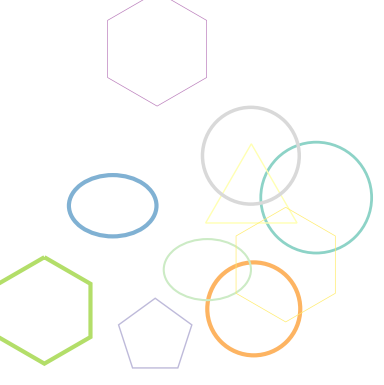[{"shape": "circle", "thickness": 2, "radius": 0.72, "center": [0.821, 0.487]}, {"shape": "triangle", "thickness": 1, "radius": 0.69, "center": [0.653, 0.489]}, {"shape": "pentagon", "thickness": 1, "radius": 0.5, "center": [0.403, 0.125]}, {"shape": "oval", "thickness": 3, "radius": 0.57, "center": [0.293, 0.466]}, {"shape": "circle", "thickness": 3, "radius": 0.6, "center": [0.659, 0.198]}, {"shape": "hexagon", "thickness": 3, "radius": 0.69, "center": [0.115, 0.194]}, {"shape": "circle", "thickness": 2.5, "radius": 0.63, "center": [0.652, 0.596]}, {"shape": "hexagon", "thickness": 0.5, "radius": 0.74, "center": [0.408, 0.873]}, {"shape": "oval", "thickness": 1.5, "radius": 0.57, "center": [0.539, 0.3]}, {"shape": "hexagon", "thickness": 0.5, "radius": 0.74, "center": [0.742, 0.313]}]